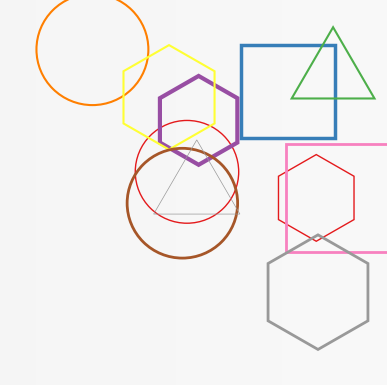[{"shape": "circle", "thickness": 1, "radius": 0.67, "center": [0.483, 0.554]}, {"shape": "hexagon", "thickness": 1, "radius": 0.56, "center": [0.816, 0.486]}, {"shape": "square", "thickness": 2.5, "radius": 0.6, "center": [0.744, 0.763]}, {"shape": "triangle", "thickness": 1.5, "radius": 0.62, "center": [0.86, 0.806]}, {"shape": "hexagon", "thickness": 3, "radius": 0.58, "center": [0.513, 0.687]}, {"shape": "circle", "thickness": 1.5, "radius": 0.72, "center": [0.238, 0.871]}, {"shape": "hexagon", "thickness": 1.5, "radius": 0.68, "center": [0.436, 0.747]}, {"shape": "circle", "thickness": 2, "radius": 0.71, "center": [0.471, 0.472]}, {"shape": "square", "thickness": 2, "radius": 0.7, "center": [0.877, 0.486]}, {"shape": "triangle", "thickness": 0.5, "radius": 0.64, "center": [0.508, 0.508]}, {"shape": "hexagon", "thickness": 2, "radius": 0.74, "center": [0.821, 0.241]}]